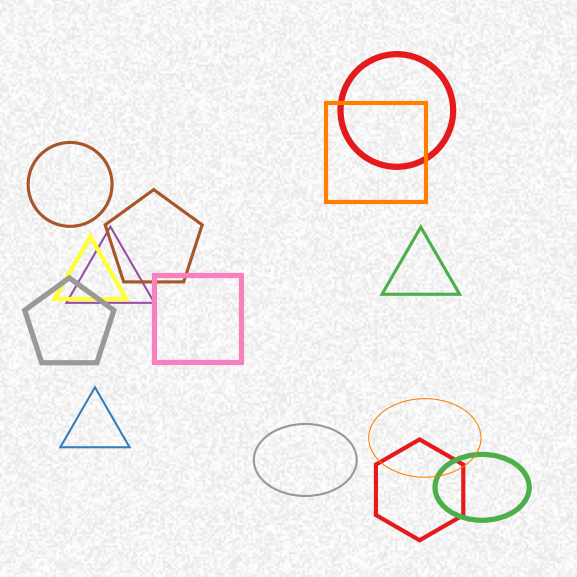[{"shape": "hexagon", "thickness": 2, "radius": 0.44, "center": [0.727, 0.151]}, {"shape": "circle", "thickness": 3, "radius": 0.49, "center": [0.687, 0.808]}, {"shape": "triangle", "thickness": 1, "radius": 0.35, "center": [0.164, 0.259]}, {"shape": "triangle", "thickness": 1.5, "radius": 0.39, "center": [0.729, 0.528]}, {"shape": "oval", "thickness": 2.5, "radius": 0.41, "center": [0.835, 0.155]}, {"shape": "triangle", "thickness": 1, "radius": 0.44, "center": [0.191, 0.519]}, {"shape": "oval", "thickness": 0.5, "radius": 0.49, "center": [0.736, 0.241]}, {"shape": "square", "thickness": 2, "radius": 0.43, "center": [0.651, 0.735]}, {"shape": "triangle", "thickness": 2, "radius": 0.36, "center": [0.156, 0.517]}, {"shape": "pentagon", "thickness": 1.5, "radius": 0.44, "center": [0.266, 0.582]}, {"shape": "circle", "thickness": 1.5, "radius": 0.36, "center": [0.121, 0.68]}, {"shape": "square", "thickness": 2.5, "radius": 0.38, "center": [0.342, 0.448]}, {"shape": "oval", "thickness": 1, "radius": 0.45, "center": [0.529, 0.203]}, {"shape": "pentagon", "thickness": 2.5, "radius": 0.41, "center": [0.12, 0.437]}]